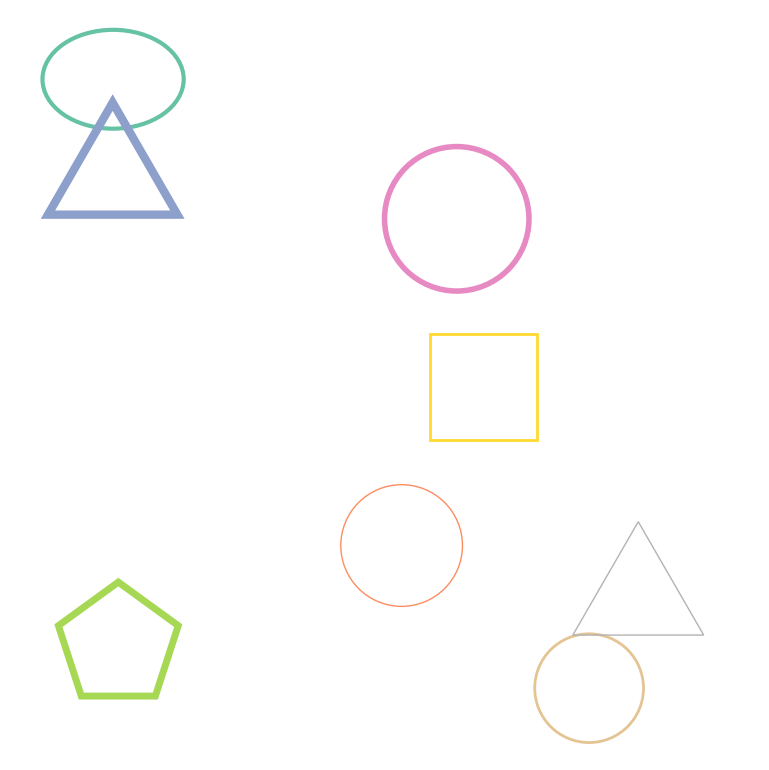[{"shape": "oval", "thickness": 1.5, "radius": 0.46, "center": [0.147, 0.897]}, {"shape": "circle", "thickness": 0.5, "radius": 0.4, "center": [0.522, 0.292]}, {"shape": "triangle", "thickness": 3, "radius": 0.49, "center": [0.146, 0.77]}, {"shape": "circle", "thickness": 2, "radius": 0.47, "center": [0.593, 0.716]}, {"shape": "pentagon", "thickness": 2.5, "radius": 0.41, "center": [0.154, 0.162]}, {"shape": "square", "thickness": 1, "radius": 0.35, "center": [0.628, 0.497]}, {"shape": "circle", "thickness": 1, "radius": 0.35, "center": [0.765, 0.106]}, {"shape": "triangle", "thickness": 0.5, "radius": 0.49, "center": [0.829, 0.224]}]